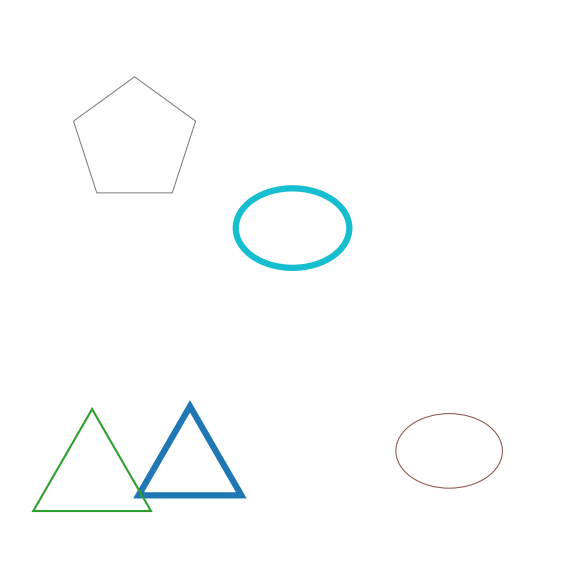[{"shape": "triangle", "thickness": 3, "radius": 0.51, "center": [0.329, 0.193]}, {"shape": "triangle", "thickness": 1, "radius": 0.59, "center": [0.16, 0.173]}, {"shape": "oval", "thickness": 0.5, "radius": 0.46, "center": [0.778, 0.218]}, {"shape": "pentagon", "thickness": 0.5, "radius": 0.56, "center": [0.233, 0.755]}, {"shape": "oval", "thickness": 3, "radius": 0.49, "center": [0.507, 0.604]}]